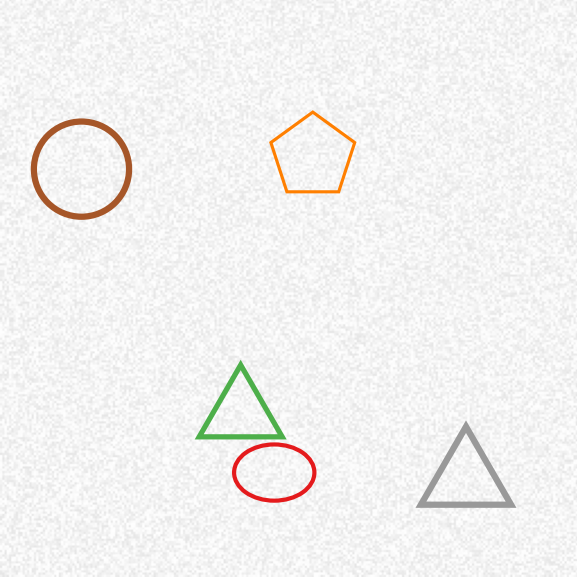[{"shape": "oval", "thickness": 2, "radius": 0.35, "center": [0.475, 0.181]}, {"shape": "triangle", "thickness": 2.5, "radius": 0.41, "center": [0.417, 0.284]}, {"shape": "pentagon", "thickness": 1.5, "radius": 0.38, "center": [0.542, 0.729]}, {"shape": "circle", "thickness": 3, "radius": 0.41, "center": [0.141, 0.706]}, {"shape": "triangle", "thickness": 3, "radius": 0.45, "center": [0.807, 0.17]}]